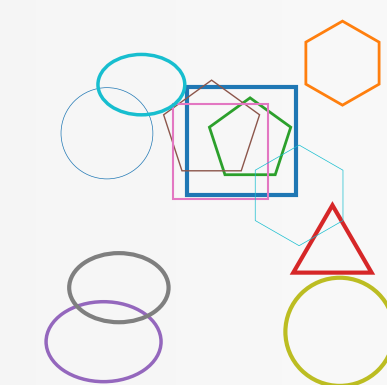[{"shape": "circle", "thickness": 0.5, "radius": 0.59, "center": [0.276, 0.654]}, {"shape": "square", "thickness": 3, "radius": 0.7, "center": [0.623, 0.634]}, {"shape": "hexagon", "thickness": 2, "radius": 0.55, "center": [0.884, 0.836]}, {"shape": "pentagon", "thickness": 2, "radius": 0.55, "center": [0.645, 0.635]}, {"shape": "triangle", "thickness": 3, "radius": 0.58, "center": [0.858, 0.35]}, {"shape": "oval", "thickness": 2.5, "radius": 0.74, "center": [0.267, 0.112]}, {"shape": "pentagon", "thickness": 1, "radius": 0.65, "center": [0.546, 0.662]}, {"shape": "square", "thickness": 1.5, "radius": 0.62, "center": [0.569, 0.607]}, {"shape": "oval", "thickness": 3, "radius": 0.64, "center": [0.307, 0.253]}, {"shape": "circle", "thickness": 3, "radius": 0.7, "center": [0.877, 0.138]}, {"shape": "oval", "thickness": 2.5, "radius": 0.56, "center": [0.365, 0.78]}, {"shape": "hexagon", "thickness": 0.5, "radius": 0.65, "center": [0.772, 0.493]}]